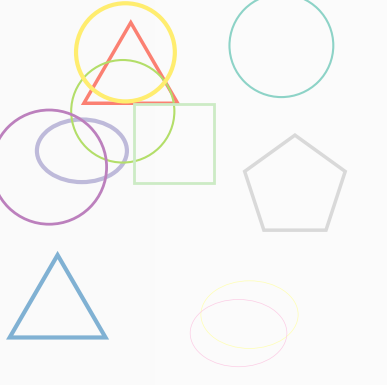[{"shape": "circle", "thickness": 1.5, "radius": 0.67, "center": [0.726, 0.882]}, {"shape": "oval", "thickness": 0.5, "radius": 0.63, "center": [0.644, 0.183]}, {"shape": "oval", "thickness": 3, "radius": 0.58, "center": [0.211, 0.608]}, {"shape": "triangle", "thickness": 2.5, "radius": 0.7, "center": [0.338, 0.802]}, {"shape": "triangle", "thickness": 3, "radius": 0.71, "center": [0.149, 0.195]}, {"shape": "circle", "thickness": 1.5, "radius": 0.67, "center": [0.317, 0.711]}, {"shape": "oval", "thickness": 0.5, "radius": 0.62, "center": [0.616, 0.135]}, {"shape": "pentagon", "thickness": 2.5, "radius": 0.68, "center": [0.761, 0.513]}, {"shape": "circle", "thickness": 2, "radius": 0.74, "center": [0.127, 0.566]}, {"shape": "square", "thickness": 2, "radius": 0.52, "center": [0.449, 0.627]}, {"shape": "circle", "thickness": 3, "radius": 0.64, "center": [0.324, 0.864]}]